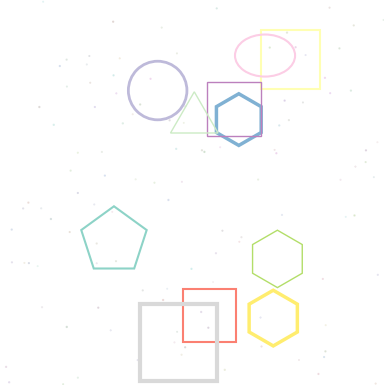[{"shape": "pentagon", "thickness": 1.5, "radius": 0.45, "center": [0.296, 0.375]}, {"shape": "square", "thickness": 1.5, "radius": 0.38, "center": [0.755, 0.845]}, {"shape": "circle", "thickness": 2, "radius": 0.38, "center": [0.409, 0.765]}, {"shape": "square", "thickness": 1.5, "radius": 0.34, "center": [0.544, 0.182]}, {"shape": "hexagon", "thickness": 2.5, "radius": 0.34, "center": [0.62, 0.689]}, {"shape": "hexagon", "thickness": 1, "radius": 0.37, "center": [0.721, 0.328]}, {"shape": "oval", "thickness": 1.5, "radius": 0.39, "center": [0.688, 0.856]}, {"shape": "square", "thickness": 3, "radius": 0.5, "center": [0.464, 0.11]}, {"shape": "square", "thickness": 1, "radius": 0.35, "center": [0.608, 0.717]}, {"shape": "triangle", "thickness": 1, "radius": 0.36, "center": [0.505, 0.69]}, {"shape": "hexagon", "thickness": 2.5, "radius": 0.36, "center": [0.71, 0.174]}]